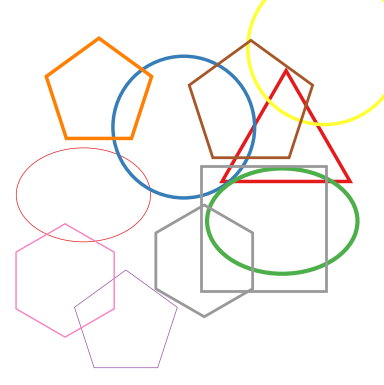[{"shape": "triangle", "thickness": 2.5, "radius": 0.96, "center": [0.743, 0.625]}, {"shape": "oval", "thickness": 0.5, "radius": 0.87, "center": [0.217, 0.494]}, {"shape": "circle", "thickness": 2.5, "radius": 0.92, "center": [0.477, 0.67]}, {"shape": "oval", "thickness": 3, "radius": 0.98, "center": [0.733, 0.426]}, {"shape": "pentagon", "thickness": 0.5, "radius": 0.7, "center": [0.327, 0.158]}, {"shape": "pentagon", "thickness": 2.5, "radius": 0.72, "center": [0.257, 0.757]}, {"shape": "circle", "thickness": 2.5, "radius": 0.99, "center": [0.843, 0.875]}, {"shape": "pentagon", "thickness": 2, "radius": 0.84, "center": [0.652, 0.727]}, {"shape": "hexagon", "thickness": 1, "radius": 0.74, "center": [0.169, 0.272]}, {"shape": "hexagon", "thickness": 2, "radius": 0.73, "center": [0.531, 0.322]}, {"shape": "square", "thickness": 2, "radius": 0.81, "center": [0.684, 0.407]}]